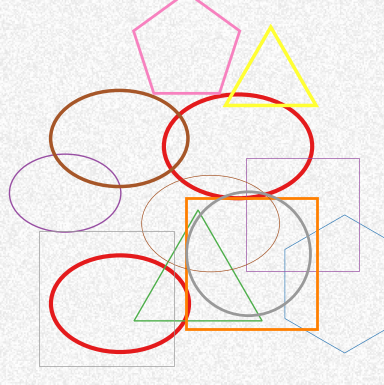[{"shape": "oval", "thickness": 3, "radius": 0.9, "center": [0.312, 0.211]}, {"shape": "oval", "thickness": 3, "radius": 0.96, "center": [0.618, 0.62]}, {"shape": "hexagon", "thickness": 0.5, "radius": 0.9, "center": [0.895, 0.262]}, {"shape": "triangle", "thickness": 1, "radius": 0.96, "center": [0.514, 0.263]}, {"shape": "oval", "thickness": 1, "radius": 0.72, "center": [0.169, 0.498]}, {"shape": "square", "thickness": 0.5, "radius": 0.73, "center": [0.785, 0.442]}, {"shape": "square", "thickness": 2, "radius": 0.85, "center": [0.653, 0.316]}, {"shape": "triangle", "thickness": 2.5, "radius": 0.68, "center": [0.703, 0.794]}, {"shape": "oval", "thickness": 2.5, "radius": 0.89, "center": [0.31, 0.64]}, {"shape": "oval", "thickness": 0.5, "radius": 0.9, "center": [0.547, 0.419]}, {"shape": "pentagon", "thickness": 2, "radius": 0.73, "center": [0.485, 0.875]}, {"shape": "circle", "thickness": 2, "radius": 0.8, "center": [0.646, 0.341]}, {"shape": "square", "thickness": 0.5, "radius": 0.88, "center": [0.276, 0.225]}]